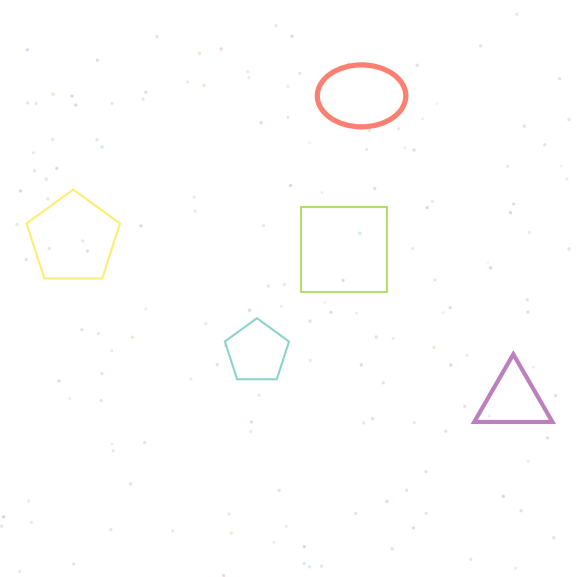[{"shape": "pentagon", "thickness": 1, "radius": 0.29, "center": [0.445, 0.39]}, {"shape": "oval", "thickness": 2.5, "radius": 0.38, "center": [0.626, 0.833]}, {"shape": "square", "thickness": 1, "radius": 0.37, "center": [0.596, 0.567]}, {"shape": "triangle", "thickness": 2, "radius": 0.39, "center": [0.889, 0.308]}, {"shape": "pentagon", "thickness": 1, "radius": 0.43, "center": [0.127, 0.586]}]